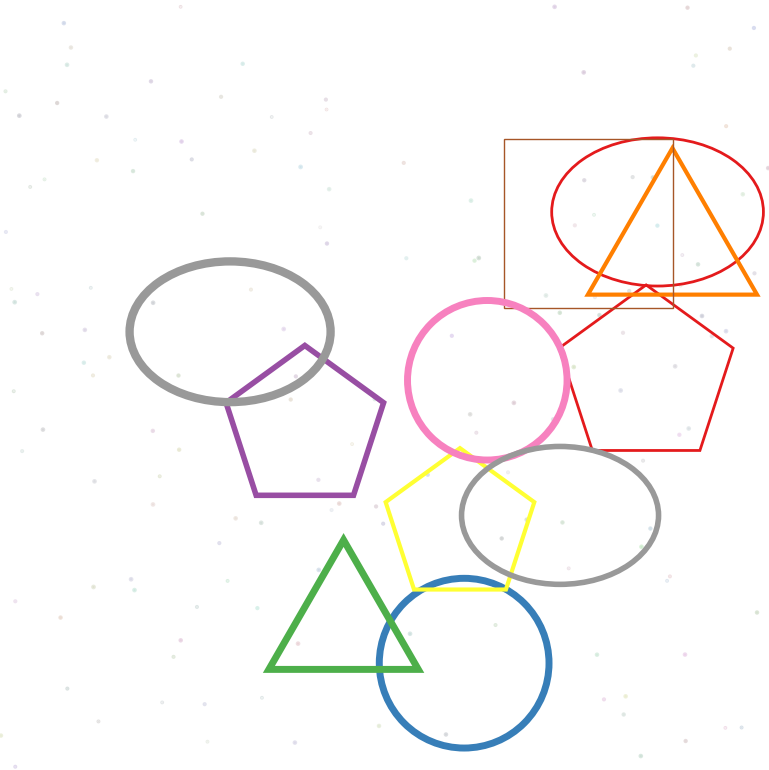[{"shape": "oval", "thickness": 1, "radius": 0.69, "center": [0.854, 0.725]}, {"shape": "pentagon", "thickness": 1, "radius": 0.59, "center": [0.839, 0.511]}, {"shape": "circle", "thickness": 2.5, "radius": 0.55, "center": [0.603, 0.139]}, {"shape": "triangle", "thickness": 2.5, "radius": 0.56, "center": [0.446, 0.187]}, {"shape": "pentagon", "thickness": 2, "radius": 0.54, "center": [0.396, 0.444]}, {"shape": "triangle", "thickness": 1.5, "radius": 0.63, "center": [0.873, 0.681]}, {"shape": "pentagon", "thickness": 1.5, "radius": 0.51, "center": [0.597, 0.316]}, {"shape": "square", "thickness": 0.5, "radius": 0.55, "center": [0.765, 0.71]}, {"shape": "circle", "thickness": 2.5, "radius": 0.52, "center": [0.633, 0.506]}, {"shape": "oval", "thickness": 2, "radius": 0.64, "center": [0.727, 0.331]}, {"shape": "oval", "thickness": 3, "radius": 0.65, "center": [0.299, 0.569]}]